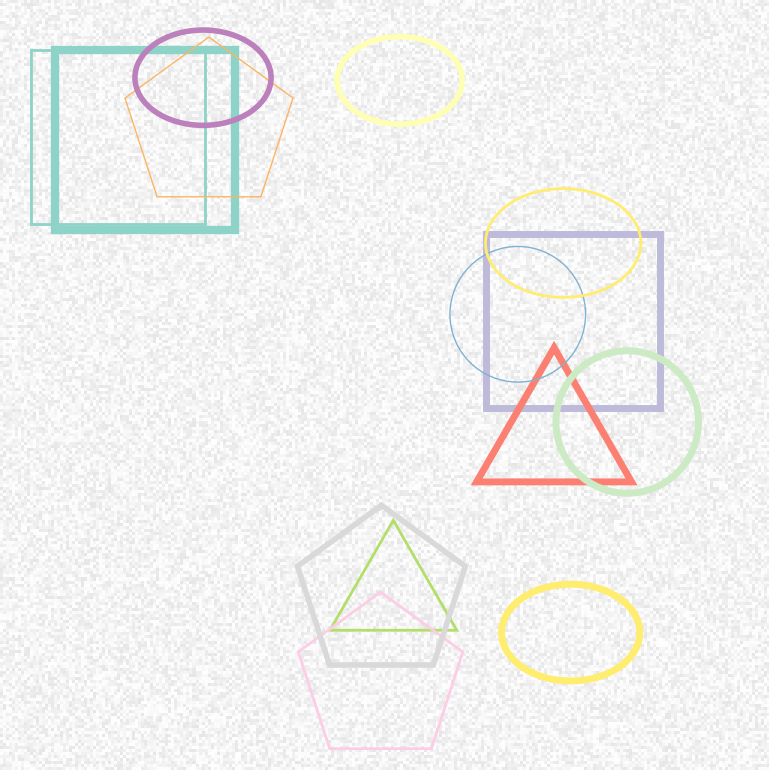[{"shape": "square", "thickness": 1, "radius": 0.56, "center": [0.153, 0.822]}, {"shape": "square", "thickness": 3, "radius": 0.58, "center": [0.188, 0.818]}, {"shape": "oval", "thickness": 2, "radius": 0.41, "center": [0.519, 0.896]}, {"shape": "square", "thickness": 2.5, "radius": 0.57, "center": [0.744, 0.583]}, {"shape": "triangle", "thickness": 2.5, "radius": 0.58, "center": [0.72, 0.432]}, {"shape": "circle", "thickness": 0.5, "radius": 0.44, "center": [0.672, 0.592]}, {"shape": "pentagon", "thickness": 0.5, "radius": 0.57, "center": [0.271, 0.837]}, {"shape": "triangle", "thickness": 1, "radius": 0.48, "center": [0.511, 0.229]}, {"shape": "pentagon", "thickness": 1, "radius": 0.56, "center": [0.494, 0.119]}, {"shape": "pentagon", "thickness": 2, "radius": 0.57, "center": [0.495, 0.229]}, {"shape": "oval", "thickness": 2, "radius": 0.44, "center": [0.264, 0.899]}, {"shape": "circle", "thickness": 2.5, "radius": 0.46, "center": [0.815, 0.452]}, {"shape": "oval", "thickness": 2.5, "radius": 0.45, "center": [0.741, 0.178]}, {"shape": "oval", "thickness": 1, "radius": 0.5, "center": [0.731, 0.684]}]